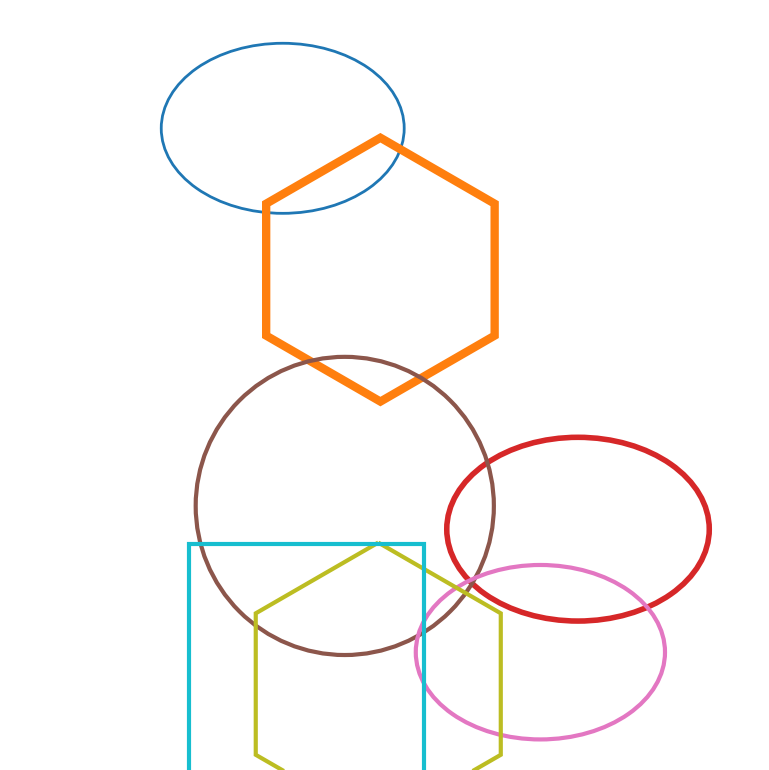[{"shape": "oval", "thickness": 1, "radius": 0.79, "center": [0.367, 0.833]}, {"shape": "hexagon", "thickness": 3, "radius": 0.86, "center": [0.494, 0.65]}, {"shape": "oval", "thickness": 2, "radius": 0.85, "center": [0.751, 0.313]}, {"shape": "circle", "thickness": 1.5, "radius": 0.97, "center": [0.448, 0.343]}, {"shape": "oval", "thickness": 1.5, "radius": 0.81, "center": [0.702, 0.153]}, {"shape": "hexagon", "thickness": 1.5, "radius": 0.92, "center": [0.491, 0.112]}, {"shape": "square", "thickness": 1.5, "radius": 0.76, "center": [0.398, 0.141]}]